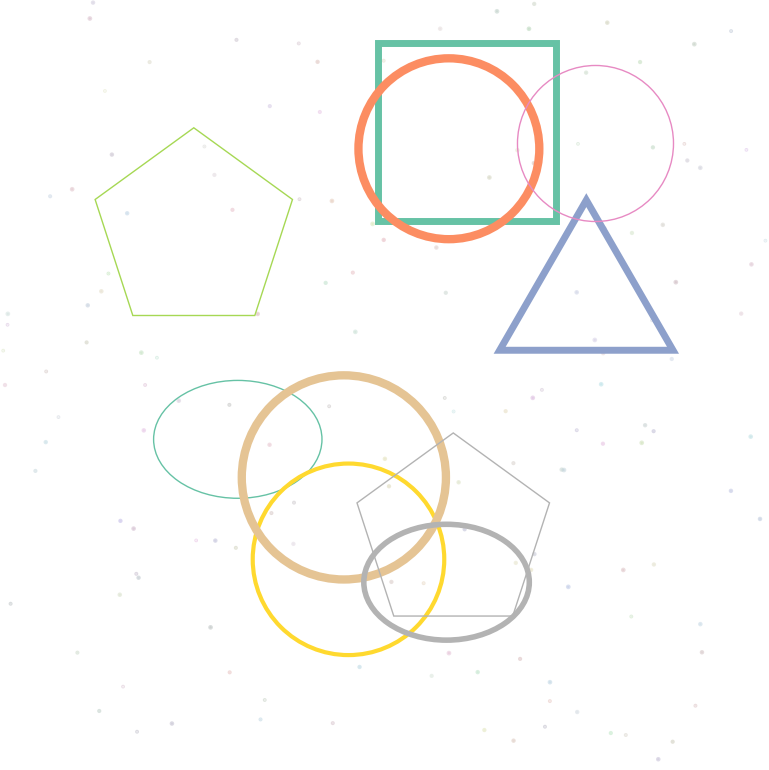[{"shape": "oval", "thickness": 0.5, "radius": 0.55, "center": [0.309, 0.429]}, {"shape": "square", "thickness": 2.5, "radius": 0.58, "center": [0.606, 0.829]}, {"shape": "circle", "thickness": 3, "radius": 0.59, "center": [0.583, 0.807]}, {"shape": "triangle", "thickness": 2.5, "radius": 0.65, "center": [0.761, 0.61]}, {"shape": "circle", "thickness": 0.5, "radius": 0.51, "center": [0.773, 0.814]}, {"shape": "pentagon", "thickness": 0.5, "radius": 0.67, "center": [0.252, 0.699]}, {"shape": "circle", "thickness": 1.5, "radius": 0.62, "center": [0.453, 0.274]}, {"shape": "circle", "thickness": 3, "radius": 0.66, "center": [0.447, 0.38]}, {"shape": "pentagon", "thickness": 0.5, "radius": 0.66, "center": [0.589, 0.306]}, {"shape": "oval", "thickness": 2, "radius": 0.54, "center": [0.58, 0.244]}]